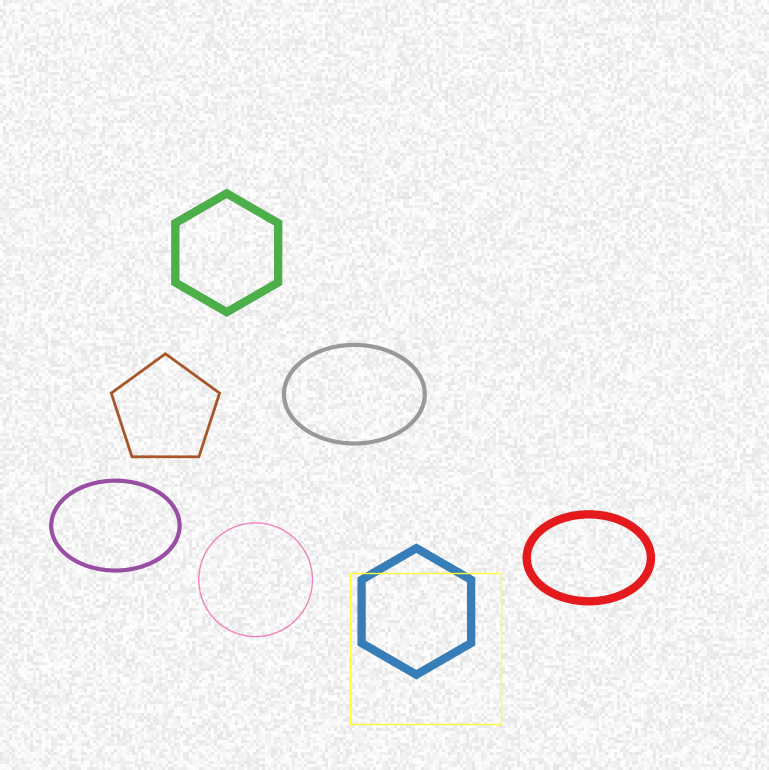[{"shape": "oval", "thickness": 3, "radius": 0.4, "center": [0.765, 0.276]}, {"shape": "hexagon", "thickness": 3, "radius": 0.41, "center": [0.541, 0.206]}, {"shape": "hexagon", "thickness": 3, "radius": 0.39, "center": [0.294, 0.672]}, {"shape": "oval", "thickness": 1.5, "radius": 0.42, "center": [0.15, 0.317]}, {"shape": "square", "thickness": 0.5, "radius": 0.49, "center": [0.553, 0.158]}, {"shape": "pentagon", "thickness": 1, "radius": 0.37, "center": [0.215, 0.467]}, {"shape": "circle", "thickness": 0.5, "radius": 0.37, "center": [0.332, 0.247]}, {"shape": "oval", "thickness": 1.5, "radius": 0.46, "center": [0.46, 0.488]}]